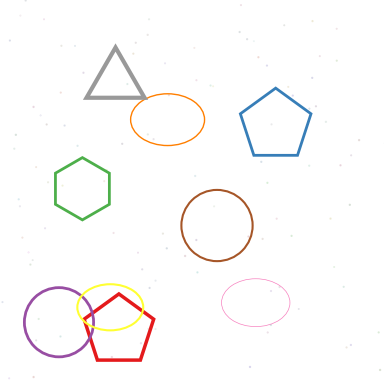[{"shape": "pentagon", "thickness": 2.5, "radius": 0.47, "center": [0.309, 0.142]}, {"shape": "pentagon", "thickness": 2, "radius": 0.48, "center": [0.716, 0.675]}, {"shape": "hexagon", "thickness": 2, "radius": 0.4, "center": [0.214, 0.51]}, {"shape": "circle", "thickness": 2, "radius": 0.45, "center": [0.153, 0.163]}, {"shape": "oval", "thickness": 1, "radius": 0.48, "center": [0.435, 0.689]}, {"shape": "oval", "thickness": 1.5, "radius": 0.43, "center": [0.286, 0.202]}, {"shape": "circle", "thickness": 1.5, "radius": 0.46, "center": [0.564, 0.414]}, {"shape": "oval", "thickness": 0.5, "radius": 0.44, "center": [0.664, 0.214]}, {"shape": "triangle", "thickness": 3, "radius": 0.44, "center": [0.3, 0.79]}]